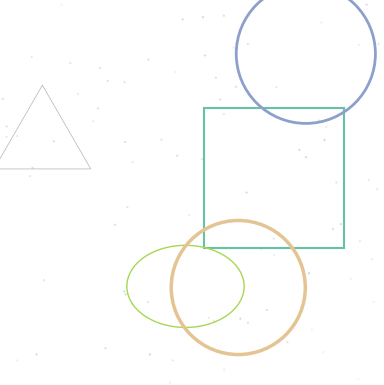[{"shape": "square", "thickness": 1.5, "radius": 0.91, "center": [0.712, 0.537]}, {"shape": "circle", "thickness": 2, "radius": 0.9, "center": [0.794, 0.86]}, {"shape": "oval", "thickness": 1, "radius": 0.76, "center": [0.482, 0.256]}, {"shape": "circle", "thickness": 2.5, "radius": 0.87, "center": [0.619, 0.253]}, {"shape": "triangle", "thickness": 0.5, "radius": 0.72, "center": [0.11, 0.634]}]